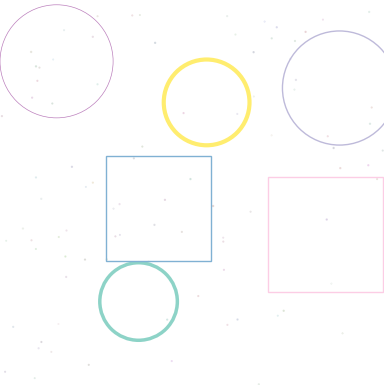[{"shape": "circle", "thickness": 2.5, "radius": 0.5, "center": [0.36, 0.217]}, {"shape": "circle", "thickness": 1, "radius": 0.74, "center": [0.882, 0.771]}, {"shape": "square", "thickness": 1, "radius": 0.68, "center": [0.412, 0.459]}, {"shape": "square", "thickness": 1, "radius": 0.75, "center": [0.844, 0.392]}, {"shape": "circle", "thickness": 0.5, "radius": 0.73, "center": [0.147, 0.841]}, {"shape": "circle", "thickness": 3, "radius": 0.56, "center": [0.537, 0.734]}]